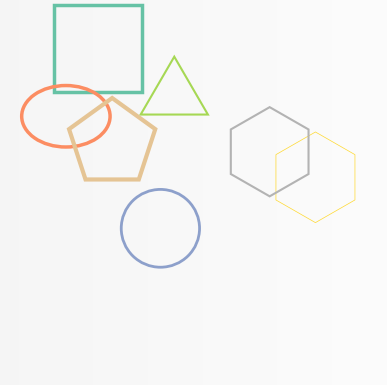[{"shape": "square", "thickness": 2.5, "radius": 0.57, "center": [0.252, 0.874]}, {"shape": "oval", "thickness": 2.5, "radius": 0.57, "center": [0.17, 0.698]}, {"shape": "circle", "thickness": 2, "radius": 0.51, "center": [0.414, 0.407]}, {"shape": "triangle", "thickness": 1.5, "radius": 0.5, "center": [0.45, 0.753]}, {"shape": "hexagon", "thickness": 0.5, "radius": 0.59, "center": [0.814, 0.539]}, {"shape": "pentagon", "thickness": 3, "radius": 0.58, "center": [0.289, 0.628]}, {"shape": "hexagon", "thickness": 1.5, "radius": 0.58, "center": [0.696, 0.606]}]